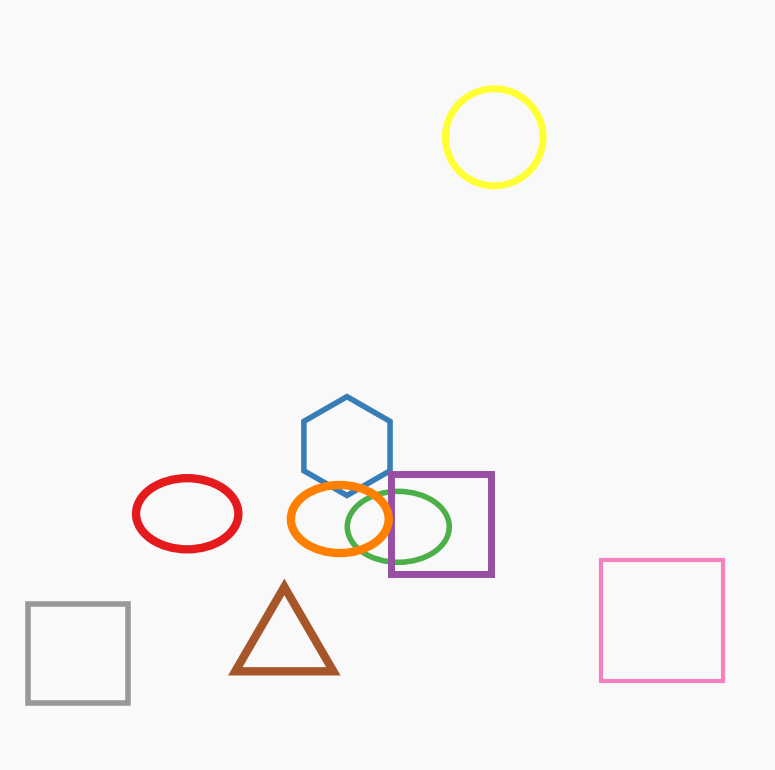[{"shape": "oval", "thickness": 3, "radius": 0.33, "center": [0.242, 0.333]}, {"shape": "hexagon", "thickness": 2, "radius": 0.32, "center": [0.448, 0.421]}, {"shape": "oval", "thickness": 2, "radius": 0.33, "center": [0.514, 0.316]}, {"shape": "square", "thickness": 2.5, "radius": 0.32, "center": [0.569, 0.319]}, {"shape": "oval", "thickness": 3, "radius": 0.32, "center": [0.438, 0.326]}, {"shape": "circle", "thickness": 2.5, "radius": 0.32, "center": [0.638, 0.822]}, {"shape": "triangle", "thickness": 3, "radius": 0.37, "center": [0.367, 0.165]}, {"shape": "square", "thickness": 1.5, "radius": 0.39, "center": [0.855, 0.195]}, {"shape": "square", "thickness": 2, "radius": 0.32, "center": [0.101, 0.152]}]